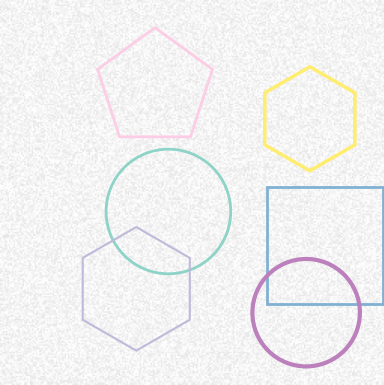[{"shape": "circle", "thickness": 2, "radius": 0.81, "center": [0.437, 0.451]}, {"shape": "hexagon", "thickness": 1.5, "radius": 0.8, "center": [0.354, 0.25]}, {"shape": "square", "thickness": 2, "radius": 0.76, "center": [0.843, 0.362]}, {"shape": "pentagon", "thickness": 2, "radius": 0.78, "center": [0.403, 0.771]}, {"shape": "circle", "thickness": 3, "radius": 0.7, "center": [0.795, 0.188]}, {"shape": "hexagon", "thickness": 2.5, "radius": 0.68, "center": [0.805, 0.691]}]